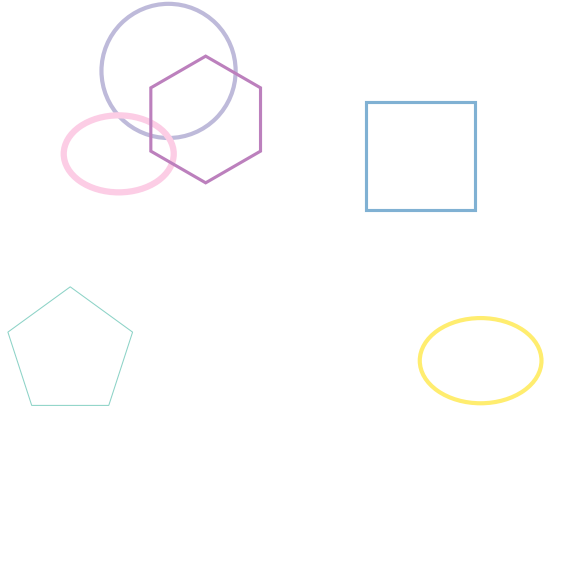[{"shape": "pentagon", "thickness": 0.5, "radius": 0.57, "center": [0.122, 0.389]}, {"shape": "circle", "thickness": 2, "radius": 0.58, "center": [0.292, 0.876]}, {"shape": "square", "thickness": 1.5, "radius": 0.47, "center": [0.728, 0.729]}, {"shape": "oval", "thickness": 3, "radius": 0.48, "center": [0.206, 0.733]}, {"shape": "hexagon", "thickness": 1.5, "radius": 0.55, "center": [0.356, 0.792]}, {"shape": "oval", "thickness": 2, "radius": 0.53, "center": [0.832, 0.375]}]